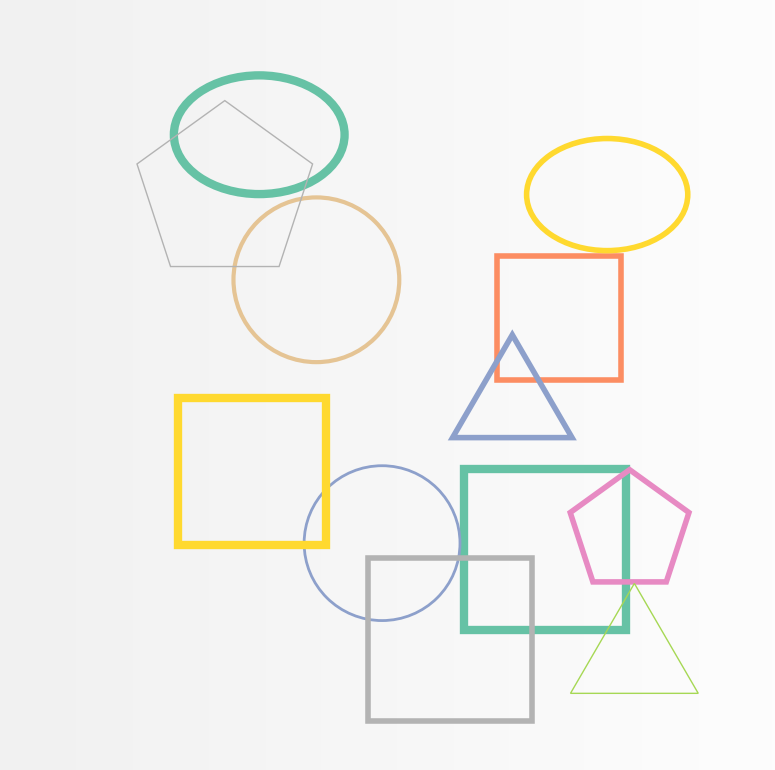[{"shape": "oval", "thickness": 3, "radius": 0.55, "center": [0.334, 0.825]}, {"shape": "square", "thickness": 3, "radius": 0.52, "center": [0.703, 0.286]}, {"shape": "square", "thickness": 2, "radius": 0.4, "center": [0.722, 0.587]}, {"shape": "circle", "thickness": 1, "radius": 0.5, "center": [0.493, 0.295]}, {"shape": "triangle", "thickness": 2, "radius": 0.44, "center": [0.661, 0.476]}, {"shape": "pentagon", "thickness": 2, "radius": 0.4, "center": [0.812, 0.309]}, {"shape": "triangle", "thickness": 0.5, "radius": 0.48, "center": [0.819, 0.147]}, {"shape": "square", "thickness": 3, "radius": 0.48, "center": [0.325, 0.388]}, {"shape": "oval", "thickness": 2, "radius": 0.52, "center": [0.783, 0.747]}, {"shape": "circle", "thickness": 1.5, "radius": 0.53, "center": [0.408, 0.637]}, {"shape": "square", "thickness": 2, "radius": 0.53, "center": [0.581, 0.169]}, {"shape": "pentagon", "thickness": 0.5, "radius": 0.6, "center": [0.29, 0.75]}]